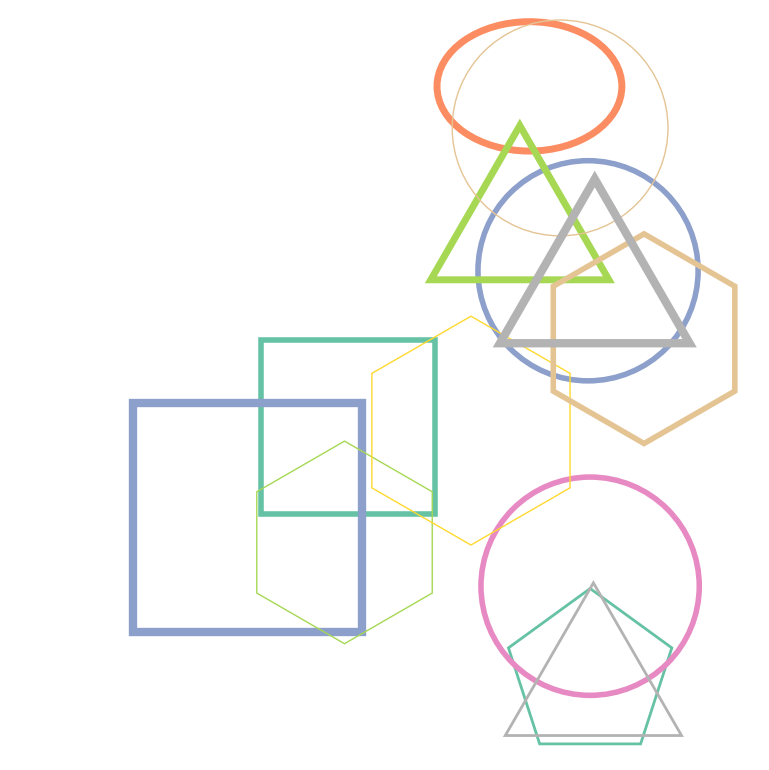[{"shape": "square", "thickness": 2, "radius": 0.56, "center": [0.453, 0.445]}, {"shape": "pentagon", "thickness": 1, "radius": 0.56, "center": [0.766, 0.124]}, {"shape": "oval", "thickness": 2.5, "radius": 0.6, "center": [0.688, 0.888]}, {"shape": "square", "thickness": 3, "radius": 0.74, "center": [0.322, 0.328]}, {"shape": "circle", "thickness": 2, "radius": 0.71, "center": [0.764, 0.648]}, {"shape": "circle", "thickness": 2, "radius": 0.71, "center": [0.766, 0.239]}, {"shape": "triangle", "thickness": 2.5, "radius": 0.67, "center": [0.675, 0.703]}, {"shape": "hexagon", "thickness": 0.5, "radius": 0.66, "center": [0.447, 0.296]}, {"shape": "hexagon", "thickness": 0.5, "radius": 0.74, "center": [0.612, 0.441]}, {"shape": "circle", "thickness": 0.5, "radius": 0.7, "center": [0.727, 0.834]}, {"shape": "hexagon", "thickness": 2, "radius": 0.68, "center": [0.836, 0.56]}, {"shape": "triangle", "thickness": 3, "radius": 0.71, "center": [0.772, 0.625]}, {"shape": "triangle", "thickness": 1, "radius": 0.66, "center": [0.771, 0.111]}]